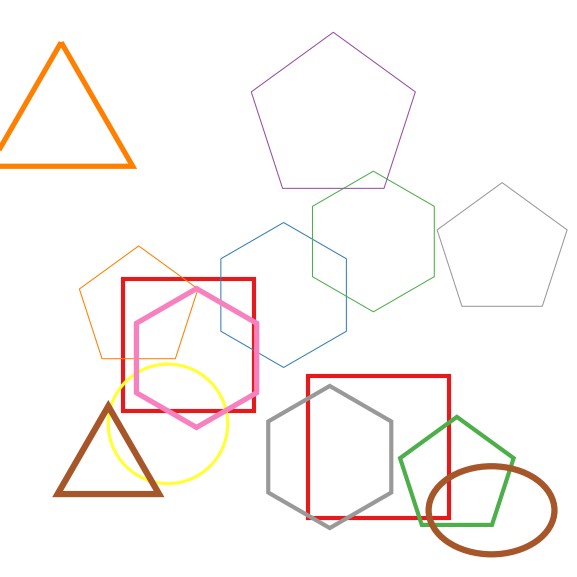[{"shape": "square", "thickness": 2, "radius": 0.57, "center": [0.327, 0.401]}, {"shape": "square", "thickness": 2, "radius": 0.61, "center": [0.656, 0.225]}, {"shape": "hexagon", "thickness": 0.5, "radius": 0.63, "center": [0.491, 0.488]}, {"shape": "hexagon", "thickness": 0.5, "radius": 0.61, "center": [0.647, 0.581]}, {"shape": "pentagon", "thickness": 2, "radius": 0.52, "center": [0.791, 0.174]}, {"shape": "pentagon", "thickness": 0.5, "radius": 0.75, "center": [0.577, 0.794]}, {"shape": "triangle", "thickness": 2.5, "radius": 0.72, "center": [0.106, 0.783]}, {"shape": "pentagon", "thickness": 0.5, "radius": 0.54, "center": [0.24, 0.465]}, {"shape": "circle", "thickness": 1.5, "radius": 0.52, "center": [0.291, 0.265]}, {"shape": "triangle", "thickness": 3, "radius": 0.51, "center": [0.188, 0.194]}, {"shape": "oval", "thickness": 3, "radius": 0.54, "center": [0.851, 0.116]}, {"shape": "hexagon", "thickness": 2.5, "radius": 0.6, "center": [0.34, 0.379]}, {"shape": "pentagon", "thickness": 0.5, "radius": 0.59, "center": [0.869, 0.565]}, {"shape": "hexagon", "thickness": 2, "radius": 0.62, "center": [0.571, 0.208]}]